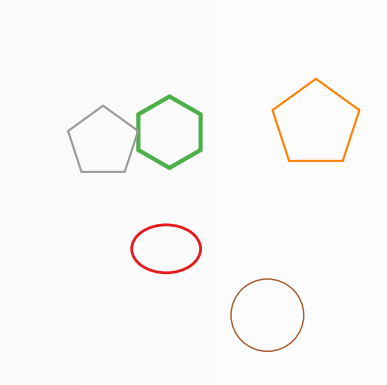[{"shape": "oval", "thickness": 2, "radius": 0.44, "center": [0.429, 0.354]}, {"shape": "hexagon", "thickness": 3, "radius": 0.46, "center": [0.437, 0.657]}, {"shape": "pentagon", "thickness": 1.5, "radius": 0.59, "center": [0.815, 0.677]}, {"shape": "circle", "thickness": 1, "radius": 0.47, "center": [0.69, 0.181]}, {"shape": "pentagon", "thickness": 1.5, "radius": 0.48, "center": [0.266, 0.63]}]